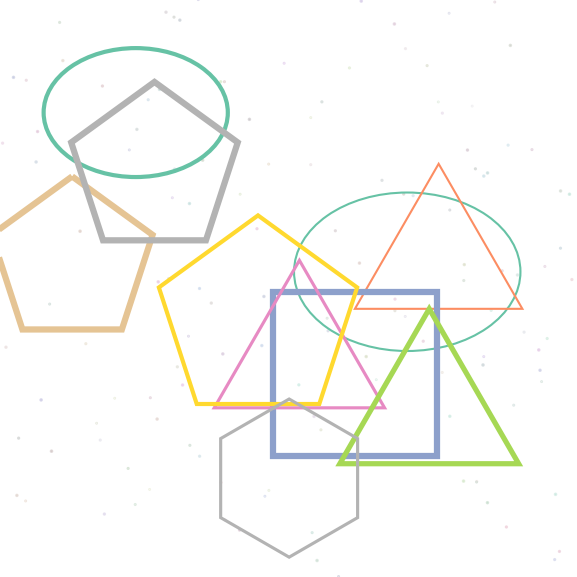[{"shape": "oval", "thickness": 2, "radius": 0.8, "center": [0.235, 0.804]}, {"shape": "oval", "thickness": 1, "radius": 0.98, "center": [0.705, 0.529]}, {"shape": "triangle", "thickness": 1, "radius": 0.84, "center": [0.76, 0.548]}, {"shape": "square", "thickness": 3, "radius": 0.71, "center": [0.615, 0.352]}, {"shape": "triangle", "thickness": 1.5, "radius": 0.85, "center": [0.518, 0.378]}, {"shape": "triangle", "thickness": 2.5, "radius": 0.89, "center": [0.743, 0.286]}, {"shape": "pentagon", "thickness": 2, "radius": 0.9, "center": [0.447, 0.446]}, {"shape": "pentagon", "thickness": 3, "radius": 0.73, "center": [0.125, 0.547]}, {"shape": "hexagon", "thickness": 1.5, "radius": 0.68, "center": [0.501, 0.171]}, {"shape": "pentagon", "thickness": 3, "radius": 0.76, "center": [0.267, 0.706]}]